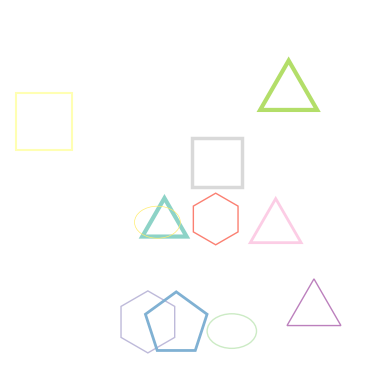[{"shape": "triangle", "thickness": 3, "radius": 0.33, "center": [0.427, 0.419]}, {"shape": "square", "thickness": 1.5, "radius": 0.37, "center": [0.114, 0.685]}, {"shape": "hexagon", "thickness": 1, "radius": 0.4, "center": [0.384, 0.164]}, {"shape": "hexagon", "thickness": 1, "radius": 0.34, "center": [0.56, 0.431]}, {"shape": "pentagon", "thickness": 2, "radius": 0.42, "center": [0.458, 0.158]}, {"shape": "triangle", "thickness": 3, "radius": 0.43, "center": [0.75, 0.757]}, {"shape": "triangle", "thickness": 2, "radius": 0.38, "center": [0.716, 0.408]}, {"shape": "square", "thickness": 2.5, "radius": 0.32, "center": [0.564, 0.579]}, {"shape": "triangle", "thickness": 1, "radius": 0.4, "center": [0.816, 0.195]}, {"shape": "oval", "thickness": 1, "radius": 0.32, "center": [0.602, 0.14]}, {"shape": "oval", "thickness": 0.5, "radius": 0.3, "center": [0.409, 0.423]}]